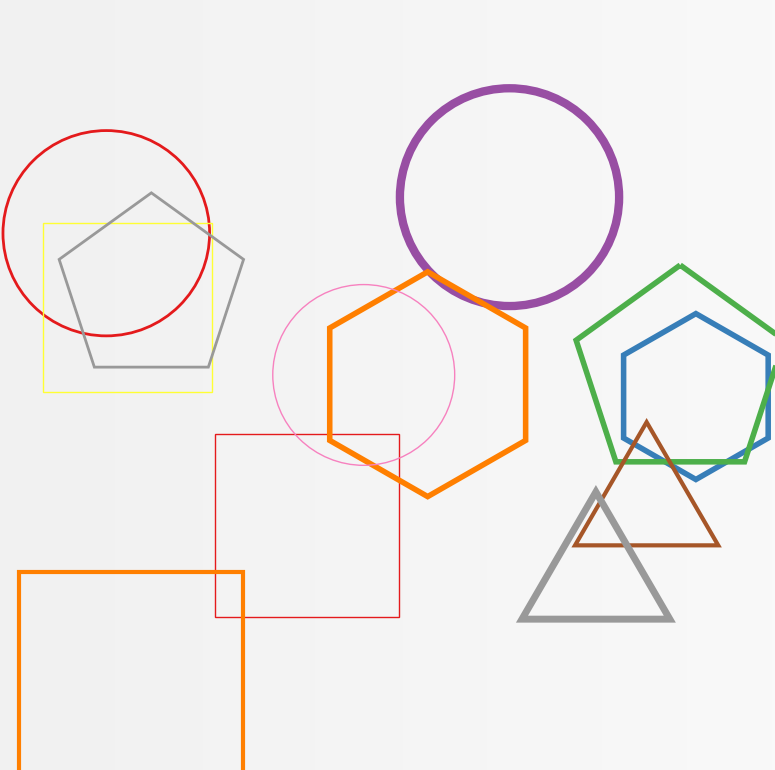[{"shape": "square", "thickness": 0.5, "radius": 0.59, "center": [0.396, 0.317]}, {"shape": "circle", "thickness": 1, "radius": 0.67, "center": [0.137, 0.697]}, {"shape": "hexagon", "thickness": 2, "radius": 0.54, "center": [0.898, 0.485]}, {"shape": "pentagon", "thickness": 2, "radius": 0.71, "center": [0.878, 0.514]}, {"shape": "circle", "thickness": 3, "radius": 0.71, "center": [0.657, 0.744]}, {"shape": "hexagon", "thickness": 2, "radius": 0.73, "center": [0.552, 0.501]}, {"shape": "square", "thickness": 1.5, "radius": 0.72, "center": [0.169, 0.113]}, {"shape": "square", "thickness": 0.5, "radius": 0.55, "center": [0.164, 0.601]}, {"shape": "triangle", "thickness": 1.5, "radius": 0.53, "center": [0.834, 0.345]}, {"shape": "circle", "thickness": 0.5, "radius": 0.59, "center": [0.469, 0.513]}, {"shape": "triangle", "thickness": 2.5, "radius": 0.55, "center": [0.769, 0.251]}, {"shape": "pentagon", "thickness": 1, "radius": 0.63, "center": [0.195, 0.624]}]